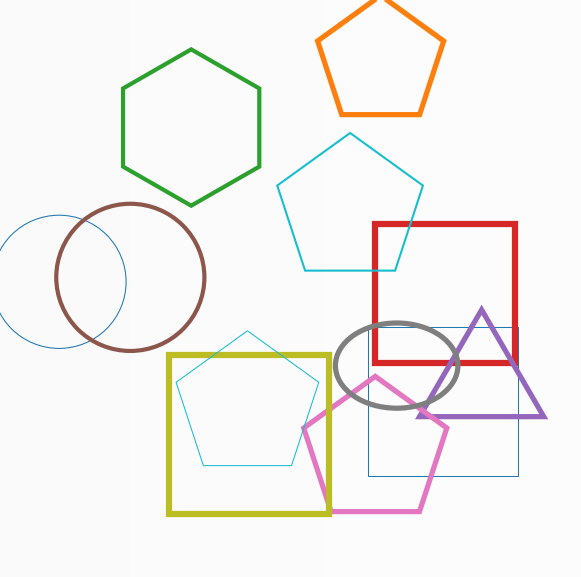[{"shape": "square", "thickness": 0.5, "radius": 0.65, "center": [0.762, 0.304]}, {"shape": "circle", "thickness": 0.5, "radius": 0.58, "center": [0.102, 0.511]}, {"shape": "pentagon", "thickness": 2.5, "radius": 0.57, "center": [0.655, 0.893]}, {"shape": "hexagon", "thickness": 2, "radius": 0.68, "center": [0.329, 0.778]}, {"shape": "square", "thickness": 3, "radius": 0.6, "center": [0.765, 0.491]}, {"shape": "triangle", "thickness": 2.5, "radius": 0.62, "center": [0.829, 0.339]}, {"shape": "circle", "thickness": 2, "radius": 0.64, "center": [0.224, 0.519]}, {"shape": "pentagon", "thickness": 2.5, "radius": 0.65, "center": [0.646, 0.218]}, {"shape": "oval", "thickness": 2.5, "radius": 0.53, "center": [0.682, 0.366]}, {"shape": "square", "thickness": 3, "radius": 0.69, "center": [0.428, 0.246]}, {"shape": "pentagon", "thickness": 0.5, "radius": 0.65, "center": [0.426, 0.297]}, {"shape": "pentagon", "thickness": 1, "radius": 0.66, "center": [0.602, 0.637]}]